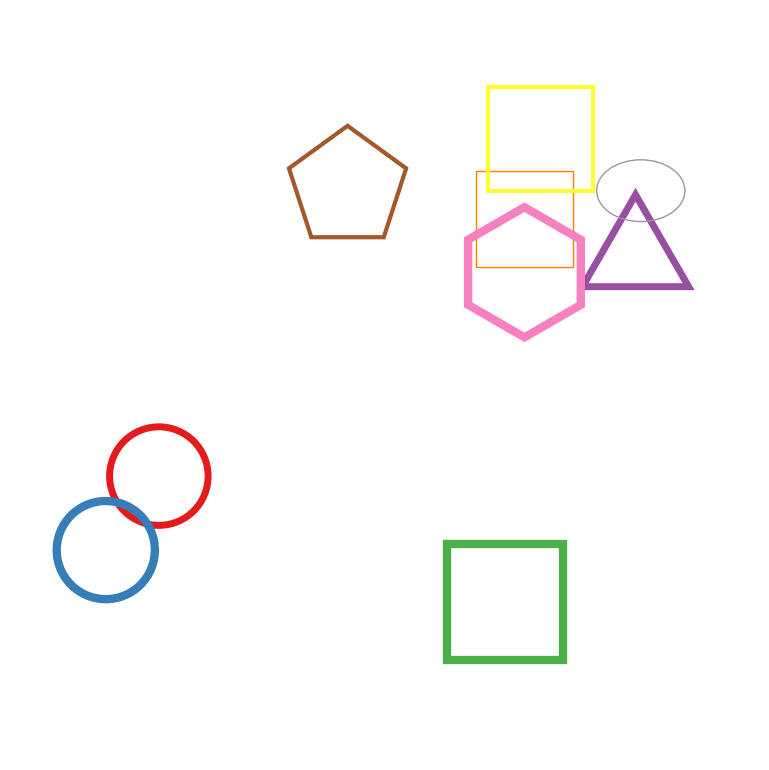[{"shape": "circle", "thickness": 2.5, "radius": 0.32, "center": [0.206, 0.382]}, {"shape": "circle", "thickness": 3, "radius": 0.32, "center": [0.137, 0.286]}, {"shape": "square", "thickness": 3, "radius": 0.38, "center": [0.655, 0.219]}, {"shape": "triangle", "thickness": 2.5, "radius": 0.4, "center": [0.825, 0.667]}, {"shape": "square", "thickness": 0.5, "radius": 0.31, "center": [0.681, 0.716]}, {"shape": "square", "thickness": 1.5, "radius": 0.34, "center": [0.702, 0.819]}, {"shape": "pentagon", "thickness": 1.5, "radius": 0.4, "center": [0.451, 0.757]}, {"shape": "hexagon", "thickness": 3, "radius": 0.42, "center": [0.681, 0.646]}, {"shape": "oval", "thickness": 0.5, "radius": 0.29, "center": [0.832, 0.752]}]